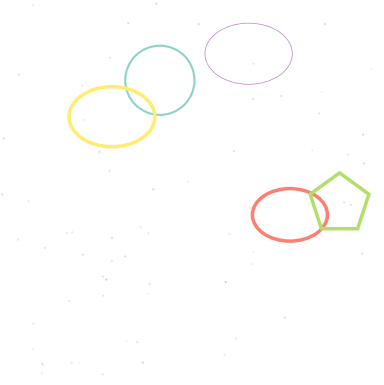[{"shape": "circle", "thickness": 1.5, "radius": 0.45, "center": [0.415, 0.791]}, {"shape": "oval", "thickness": 2.5, "radius": 0.49, "center": [0.753, 0.442]}, {"shape": "pentagon", "thickness": 2.5, "radius": 0.4, "center": [0.882, 0.471]}, {"shape": "oval", "thickness": 0.5, "radius": 0.57, "center": [0.646, 0.86]}, {"shape": "oval", "thickness": 2.5, "radius": 0.56, "center": [0.291, 0.697]}]